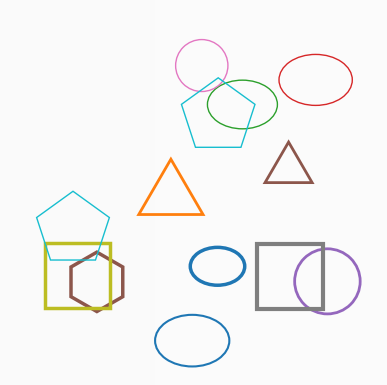[{"shape": "oval", "thickness": 1.5, "radius": 0.48, "center": [0.496, 0.115]}, {"shape": "oval", "thickness": 2.5, "radius": 0.35, "center": [0.561, 0.308]}, {"shape": "triangle", "thickness": 2, "radius": 0.48, "center": [0.441, 0.491]}, {"shape": "oval", "thickness": 1, "radius": 0.45, "center": [0.626, 0.729]}, {"shape": "oval", "thickness": 1, "radius": 0.47, "center": [0.815, 0.792]}, {"shape": "circle", "thickness": 2, "radius": 0.42, "center": [0.845, 0.269]}, {"shape": "triangle", "thickness": 2, "radius": 0.35, "center": [0.745, 0.561]}, {"shape": "hexagon", "thickness": 2.5, "radius": 0.39, "center": [0.25, 0.268]}, {"shape": "circle", "thickness": 1, "radius": 0.34, "center": [0.521, 0.83]}, {"shape": "square", "thickness": 3, "radius": 0.43, "center": [0.748, 0.282]}, {"shape": "square", "thickness": 2.5, "radius": 0.42, "center": [0.201, 0.284]}, {"shape": "pentagon", "thickness": 1, "radius": 0.49, "center": [0.188, 0.404]}, {"shape": "pentagon", "thickness": 1, "radius": 0.5, "center": [0.563, 0.698]}]